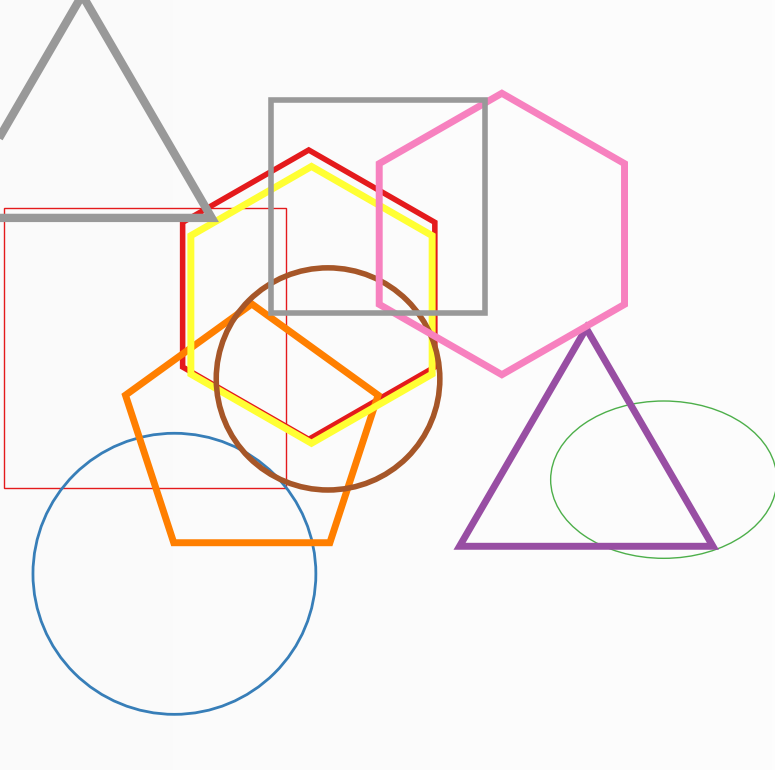[{"shape": "square", "thickness": 0.5, "radius": 0.91, "center": [0.187, 0.548]}, {"shape": "hexagon", "thickness": 2, "radius": 0.94, "center": [0.398, 0.617]}, {"shape": "circle", "thickness": 1, "radius": 0.91, "center": [0.225, 0.255]}, {"shape": "oval", "thickness": 0.5, "radius": 0.73, "center": [0.856, 0.377]}, {"shape": "triangle", "thickness": 2.5, "radius": 0.94, "center": [0.756, 0.385]}, {"shape": "pentagon", "thickness": 2.5, "radius": 0.86, "center": [0.325, 0.434]}, {"shape": "hexagon", "thickness": 2.5, "radius": 0.9, "center": [0.402, 0.604]}, {"shape": "circle", "thickness": 2, "radius": 0.72, "center": [0.423, 0.508]}, {"shape": "hexagon", "thickness": 2.5, "radius": 0.91, "center": [0.648, 0.696]}, {"shape": "square", "thickness": 2, "radius": 0.69, "center": [0.488, 0.732]}, {"shape": "triangle", "thickness": 3, "radius": 0.96, "center": [0.106, 0.813]}]